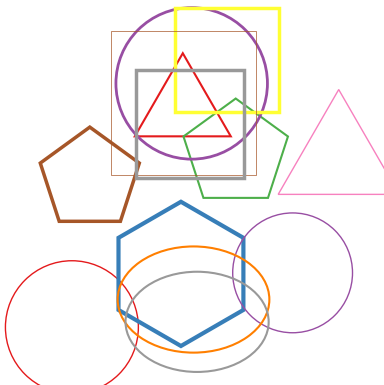[{"shape": "triangle", "thickness": 1.5, "radius": 0.72, "center": [0.475, 0.718]}, {"shape": "circle", "thickness": 1, "radius": 0.86, "center": [0.187, 0.15]}, {"shape": "hexagon", "thickness": 3, "radius": 0.94, "center": [0.47, 0.289]}, {"shape": "pentagon", "thickness": 1.5, "radius": 0.71, "center": [0.612, 0.601]}, {"shape": "circle", "thickness": 1, "radius": 0.78, "center": [0.76, 0.291]}, {"shape": "circle", "thickness": 2, "radius": 0.98, "center": [0.498, 0.783]}, {"shape": "oval", "thickness": 1.5, "radius": 0.99, "center": [0.503, 0.222]}, {"shape": "square", "thickness": 2.5, "radius": 0.68, "center": [0.59, 0.844]}, {"shape": "pentagon", "thickness": 2.5, "radius": 0.68, "center": [0.233, 0.535]}, {"shape": "square", "thickness": 0.5, "radius": 0.94, "center": [0.476, 0.732]}, {"shape": "triangle", "thickness": 1, "radius": 0.91, "center": [0.88, 0.586]}, {"shape": "square", "thickness": 2.5, "radius": 0.7, "center": [0.493, 0.677]}, {"shape": "oval", "thickness": 1.5, "radius": 0.93, "center": [0.512, 0.164]}]